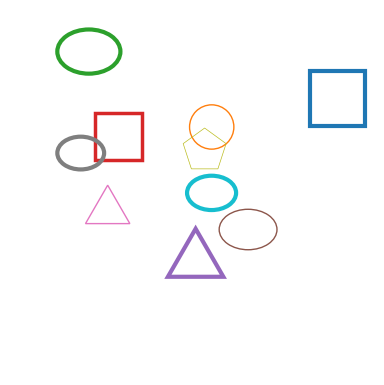[{"shape": "square", "thickness": 3, "radius": 0.36, "center": [0.876, 0.745]}, {"shape": "circle", "thickness": 1, "radius": 0.29, "center": [0.55, 0.67]}, {"shape": "oval", "thickness": 3, "radius": 0.41, "center": [0.231, 0.866]}, {"shape": "square", "thickness": 2.5, "radius": 0.31, "center": [0.307, 0.645]}, {"shape": "triangle", "thickness": 3, "radius": 0.42, "center": [0.508, 0.323]}, {"shape": "oval", "thickness": 1, "radius": 0.38, "center": [0.644, 0.404]}, {"shape": "triangle", "thickness": 1, "radius": 0.33, "center": [0.28, 0.452]}, {"shape": "oval", "thickness": 3, "radius": 0.3, "center": [0.21, 0.602]}, {"shape": "pentagon", "thickness": 0.5, "radius": 0.29, "center": [0.532, 0.609]}, {"shape": "oval", "thickness": 3, "radius": 0.32, "center": [0.55, 0.499]}]